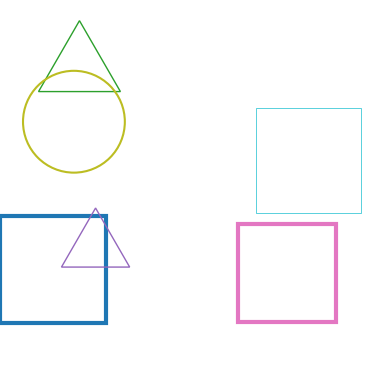[{"shape": "square", "thickness": 3, "radius": 0.69, "center": [0.137, 0.3]}, {"shape": "triangle", "thickness": 1, "radius": 0.61, "center": [0.206, 0.824]}, {"shape": "triangle", "thickness": 1, "radius": 0.51, "center": [0.248, 0.357]}, {"shape": "square", "thickness": 3, "radius": 0.64, "center": [0.746, 0.291]}, {"shape": "circle", "thickness": 1.5, "radius": 0.66, "center": [0.192, 0.684]}, {"shape": "square", "thickness": 0.5, "radius": 0.68, "center": [0.8, 0.582]}]